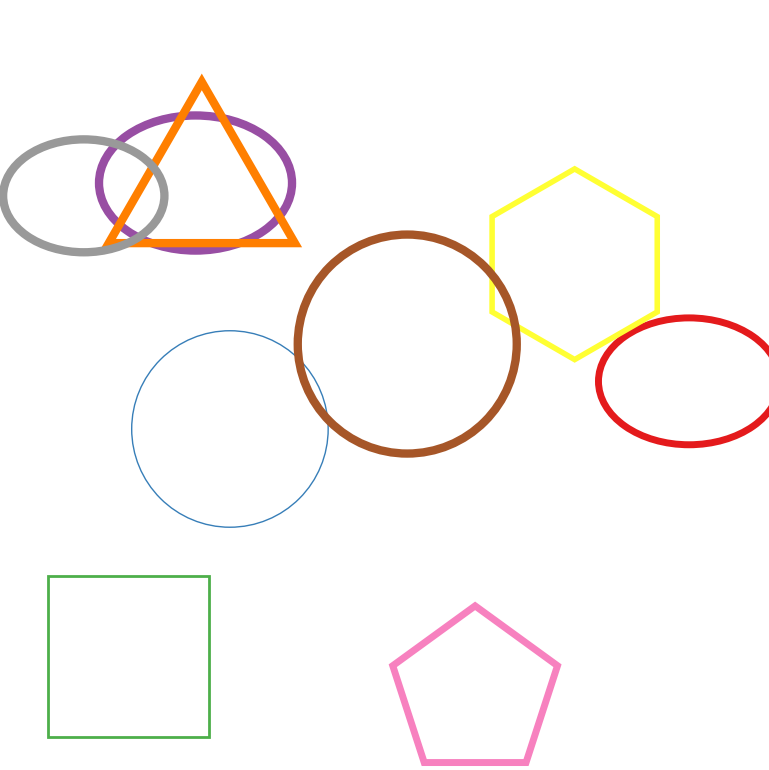[{"shape": "oval", "thickness": 2.5, "radius": 0.59, "center": [0.895, 0.505]}, {"shape": "circle", "thickness": 0.5, "radius": 0.64, "center": [0.299, 0.443]}, {"shape": "square", "thickness": 1, "radius": 0.52, "center": [0.166, 0.148]}, {"shape": "oval", "thickness": 3, "radius": 0.63, "center": [0.254, 0.762]}, {"shape": "triangle", "thickness": 3, "radius": 0.7, "center": [0.262, 0.754]}, {"shape": "hexagon", "thickness": 2, "radius": 0.62, "center": [0.746, 0.657]}, {"shape": "circle", "thickness": 3, "radius": 0.71, "center": [0.529, 0.553]}, {"shape": "pentagon", "thickness": 2.5, "radius": 0.56, "center": [0.617, 0.101]}, {"shape": "oval", "thickness": 3, "radius": 0.52, "center": [0.109, 0.746]}]